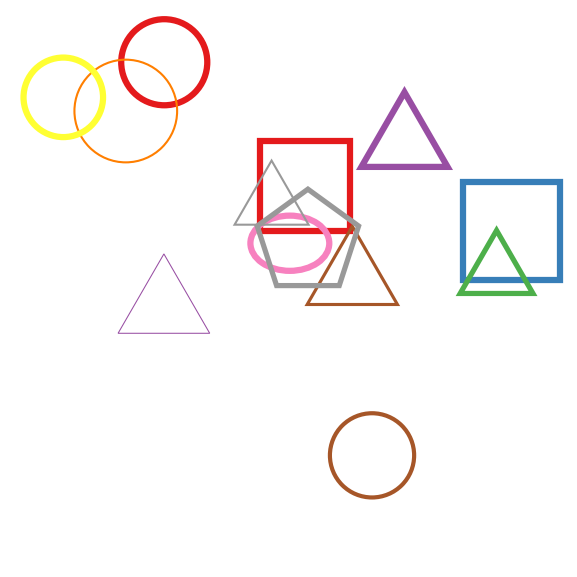[{"shape": "circle", "thickness": 3, "radius": 0.37, "center": [0.284, 0.891]}, {"shape": "square", "thickness": 3, "radius": 0.39, "center": [0.528, 0.678]}, {"shape": "square", "thickness": 3, "radius": 0.42, "center": [0.886, 0.599]}, {"shape": "triangle", "thickness": 2.5, "radius": 0.36, "center": [0.86, 0.527]}, {"shape": "triangle", "thickness": 0.5, "radius": 0.46, "center": [0.284, 0.468]}, {"shape": "triangle", "thickness": 3, "radius": 0.43, "center": [0.7, 0.753]}, {"shape": "circle", "thickness": 1, "radius": 0.44, "center": [0.218, 0.807]}, {"shape": "circle", "thickness": 3, "radius": 0.34, "center": [0.11, 0.831]}, {"shape": "triangle", "thickness": 1.5, "radius": 0.45, "center": [0.61, 0.517]}, {"shape": "circle", "thickness": 2, "radius": 0.36, "center": [0.644, 0.211]}, {"shape": "oval", "thickness": 3, "radius": 0.34, "center": [0.502, 0.578]}, {"shape": "triangle", "thickness": 1, "radius": 0.37, "center": [0.47, 0.647]}, {"shape": "pentagon", "thickness": 2.5, "radius": 0.46, "center": [0.533, 0.579]}]